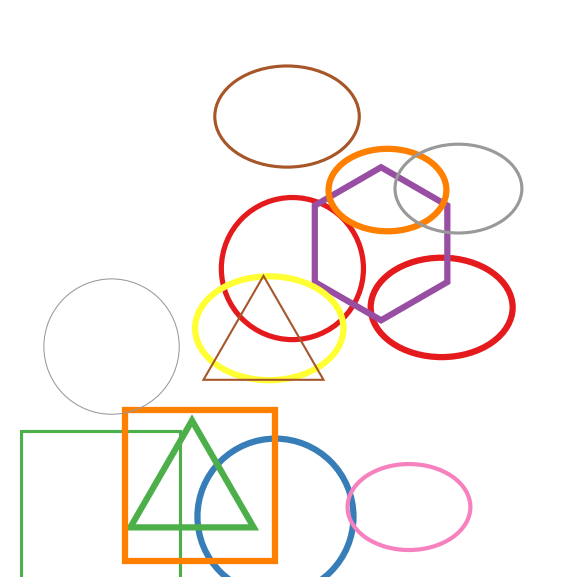[{"shape": "circle", "thickness": 2.5, "radius": 0.62, "center": [0.506, 0.534]}, {"shape": "oval", "thickness": 3, "radius": 0.61, "center": [0.765, 0.467]}, {"shape": "circle", "thickness": 3, "radius": 0.68, "center": [0.477, 0.105]}, {"shape": "square", "thickness": 1.5, "radius": 0.69, "center": [0.174, 0.116]}, {"shape": "triangle", "thickness": 3, "radius": 0.62, "center": [0.332, 0.148]}, {"shape": "hexagon", "thickness": 3, "radius": 0.66, "center": [0.66, 0.577]}, {"shape": "square", "thickness": 3, "radius": 0.65, "center": [0.347, 0.159]}, {"shape": "oval", "thickness": 3, "radius": 0.51, "center": [0.671, 0.67]}, {"shape": "oval", "thickness": 3, "radius": 0.64, "center": [0.466, 0.431]}, {"shape": "oval", "thickness": 1.5, "radius": 0.63, "center": [0.497, 0.797]}, {"shape": "triangle", "thickness": 1, "radius": 0.6, "center": [0.456, 0.401]}, {"shape": "oval", "thickness": 2, "radius": 0.53, "center": [0.708, 0.121]}, {"shape": "oval", "thickness": 1.5, "radius": 0.55, "center": [0.794, 0.673]}, {"shape": "circle", "thickness": 0.5, "radius": 0.59, "center": [0.193, 0.399]}]